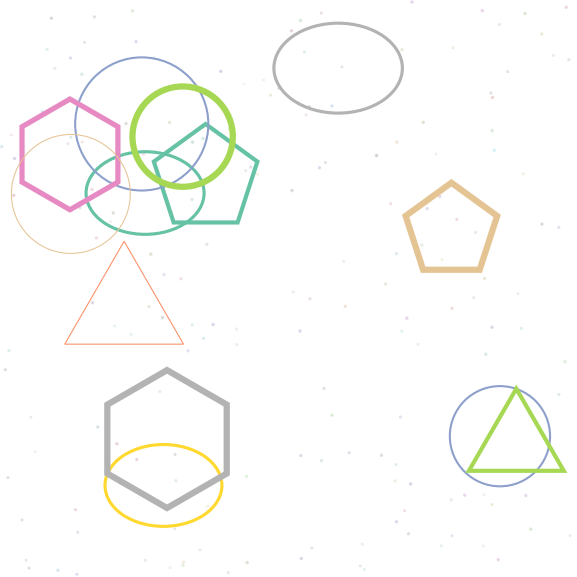[{"shape": "oval", "thickness": 1.5, "radius": 0.51, "center": [0.251, 0.665]}, {"shape": "pentagon", "thickness": 2, "radius": 0.47, "center": [0.356, 0.69]}, {"shape": "triangle", "thickness": 0.5, "radius": 0.59, "center": [0.215, 0.463]}, {"shape": "circle", "thickness": 1, "radius": 0.43, "center": [0.866, 0.244]}, {"shape": "circle", "thickness": 1, "radius": 0.58, "center": [0.245, 0.785]}, {"shape": "hexagon", "thickness": 2.5, "radius": 0.48, "center": [0.121, 0.732]}, {"shape": "circle", "thickness": 3, "radius": 0.43, "center": [0.316, 0.763]}, {"shape": "triangle", "thickness": 2, "radius": 0.47, "center": [0.894, 0.231]}, {"shape": "oval", "thickness": 1.5, "radius": 0.51, "center": [0.283, 0.159]}, {"shape": "circle", "thickness": 0.5, "radius": 0.51, "center": [0.123, 0.663]}, {"shape": "pentagon", "thickness": 3, "radius": 0.42, "center": [0.782, 0.599]}, {"shape": "oval", "thickness": 1.5, "radius": 0.56, "center": [0.586, 0.881]}, {"shape": "hexagon", "thickness": 3, "radius": 0.6, "center": [0.289, 0.239]}]